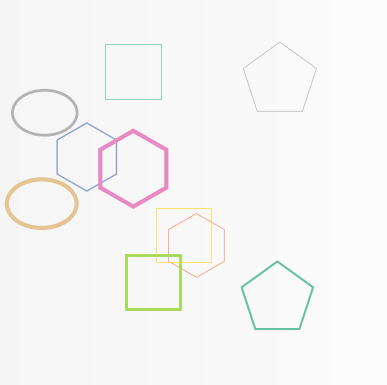[{"shape": "square", "thickness": 0.5, "radius": 0.36, "center": [0.344, 0.814]}, {"shape": "pentagon", "thickness": 1.5, "radius": 0.48, "center": [0.716, 0.224]}, {"shape": "hexagon", "thickness": 0.5, "radius": 0.41, "center": [0.507, 0.362]}, {"shape": "hexagon", "thickness": 1, "radius": 0.44, "center": [0.224, 0.592]}, {"shape": "hexagon", "thickness": 3, "radius": 0.49, "center": [0.344, 0.562]}, {"shape": "square", "thickness": 2, "radius": 0.35, "center": [0.395, 0.267]}, {"shape": "square", "thickness": 0.5, "radius": 0.35, "center": [0.474, 0.389]}, {"shape": "oval", "thickness": 3, "radius": 0.45, "center": [0.108, 0.471]}, {"shape": "pentagon", "thickness": 0.5, "radius": 0.5, "center": [0.722, 0.791]}, {"shape": "oval", "thickness": 2, "radius": 0.42, "center": [0.115, 0.707]}]